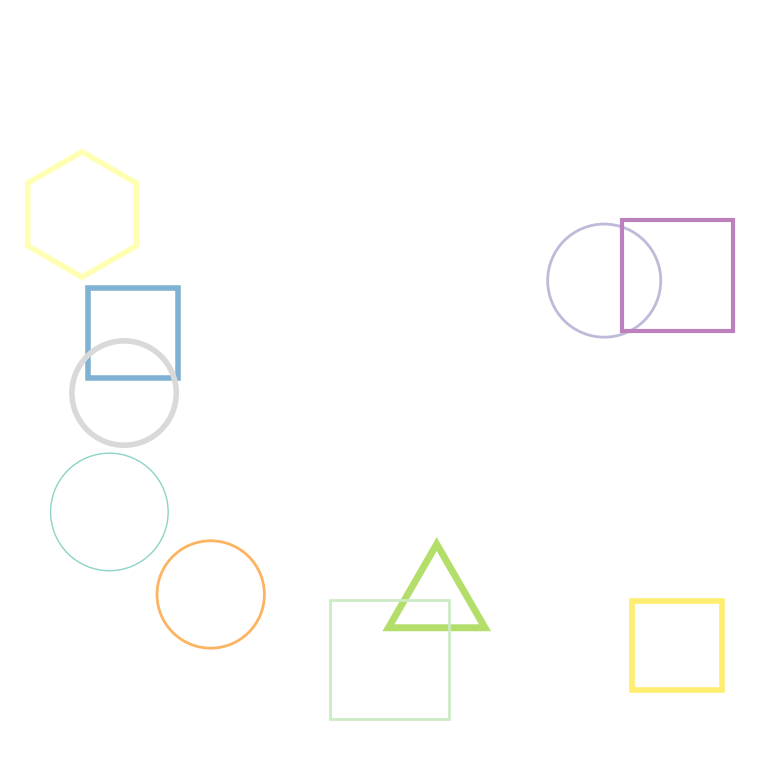[{"shape": "circle", "thickness": 0.5, "radius": 0.38, "center": [0.142, 0.335]}, {"shape": "hexagon", "thickness": 2, "radius": 0.41, "center": [0.107, 0.721]}, {"shape": "circle", "thickness": 1, "radius": 0.37, "center": [0.785, 0.636]}, {"shape": "square", "thickness": 2, "radius": 0.29, "center": [0.172, 0.568]}, {"shape": "circle", "thickness": 1, "radius": 0.35, "center": [0.274, 0.228]}, {"shape": "triangle", "thickness": 2.5, "radius": 0.36, "center": [0.567, 0.221]}, {"shape": "circle", "thickness": 2, "radius": 0.34, "center": [0.161, 0.49]}, {"shape": "square", "thickness": 1.5, "radius": 0.36, "center": [0.88, 0.643]}, {"shape": "square", "thickness": 1, "radius": 0.39, "center": [0.505, 0.143]}, {"shape": "square", "thickness": 2, "radius": 0.29, "center": [0.879, 0.162]}]